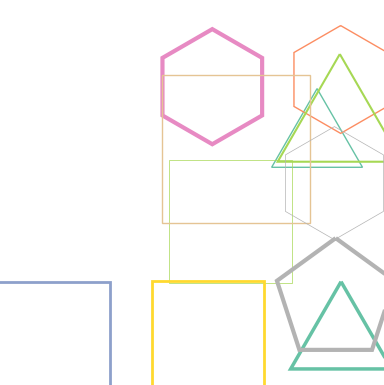[{"shape": "triangle", "thickness": 2.5, "radius": 0.76, "center": [0.886, 0.117]}, {"shape": "triangle", "thickness": 1, "radius": 0.68, "center": [0.824, 0.634]}, {"shape": "hexagon", "thickness": 1, "radius": 0.7, "center": [0.885, 0.794]}, {"shape": "square", "thickness": 2, "radius": 0.74, "center": [0.136, 0.117]}, {"shape": "hexagon", "thickness": 3, "radius": 0.75, "center": [0.551, 0.775]}, {"shape": "square", "thickness": 0.5, "radius": 0.8, "center": [0.598, 0.424]}, {"shape": "triangle", "thickness": 1.5, "radius": 0.93, "center": [0.883, 0.673]}, {"shape": "square", "thickness": 2, "radius": 0.73, "center": [0.54, 0.124]}, {"shape": "square", "thickness": 1, "radius": 0.96, "center": [0.613, 0.612]}, {"shape": "pentagon", "thickness": 3, "radius": 0.8, "center": [0.872, 0.221]}, {"shape": "hexagon", "thickness": 0.5, "radius": 0.73, "center": [0.869, 0.524]}]